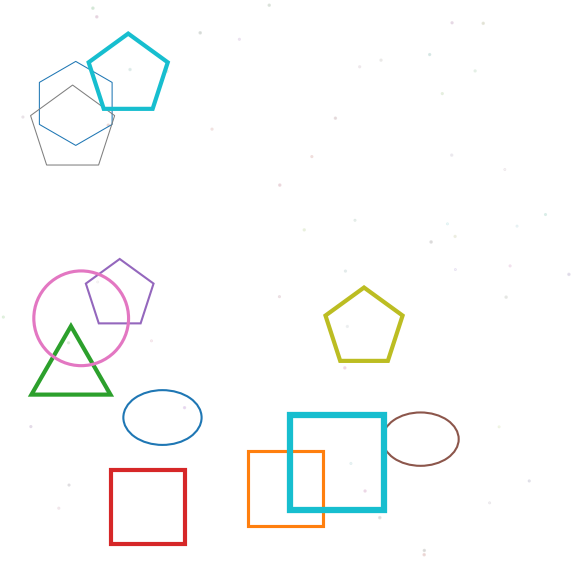[{"shape": "oval", "thickness": 1, "radius": 0.34, "center": [0.281, 0.276]}, {"shape": "hexagon", "thickness": 0.5, "radius": 0.36, "center": [0.131, 0.82]}, {"shape": "square", "thickness": 1.5, "radius": 0.32, "center": [0.494, 0.154]}, {"shape": "triangle", "thickness": 2, "radius": 0.4, "center": [0.123, 0.355]}, {"shape": "square", "thickness": 2, "radius": 0.32, "center": [0.257, 0.121]}, {"shape": "pentagon", "thickness": 1, "radius": 0.31, "center": [0.207, 0.489]}, {"shape": "oval", "thickness": 1, "radius": 0.33, "center": [0.728, 0.239]}, {"shape": "circle", "thickness": 1.5, "radius": 0.41, "center": [0.141, 0.448]}, {"shape": "pentagon", "thickness": 0.5, "radius": 0.38, "center": [0.126, 0.775]}, {"shape": "pentagon", "thickness": 2, "radius": 0.35, "center": [0.63, 0.431]}, {"shape": "square", "thickness": 3, "radius": 0.41, "center": [0.584, 0.198]}, {"shape": "pentagon", "thickness": 2, "radius": 0.36, "center": [0.222, 0.869]}]